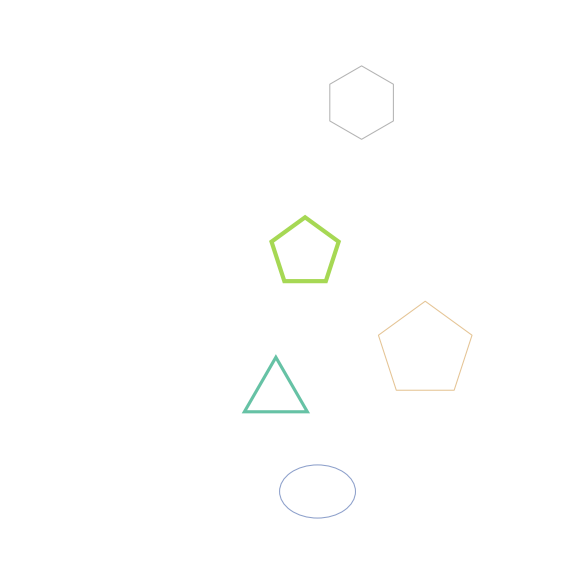[{"shape": "triangle", "thickness": 1.5, "radius": 0.31, "center": [0.478, 0.318]}, {"shape": "oval", "thickness": 0.5, "radius": 0.33, "center": [0.55, 0.148]}, {"shape": "pentagon", "thickness": 2, "radius": 0.31, "center": [0.528, 0.562]}, {"shape": "pentagon", "thickness": 0.5, "radius": 0.43, "center": [0.736, 0.392]}, {"shape": "hexagon", "thickness": 0.5, "radius": 0.32, "center": [0.626, 0.821]}]